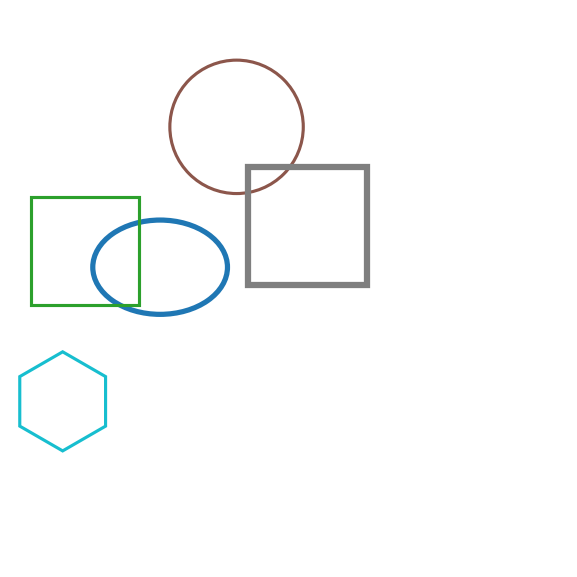[{"shape": "oval", "thickness": 2.5, "radius": 0.58, "center": [0.277, 0.536]}, {"shape": "square", "thickness": 1.5, "radius": 0.47, "center": [0.147, 0.565]}, {"shape": "circle", "thickness": 1.5, "radius": 0.58, "center": [0.41, 0.779]}, {"shape": "square", "thickness": 3, "radius": 0.51, "center": [0.532, 0.608]}, {"shape": "hexagon", "thickness": 1.5, "radius": 0.43, "center": [0.109, 0.304]}]